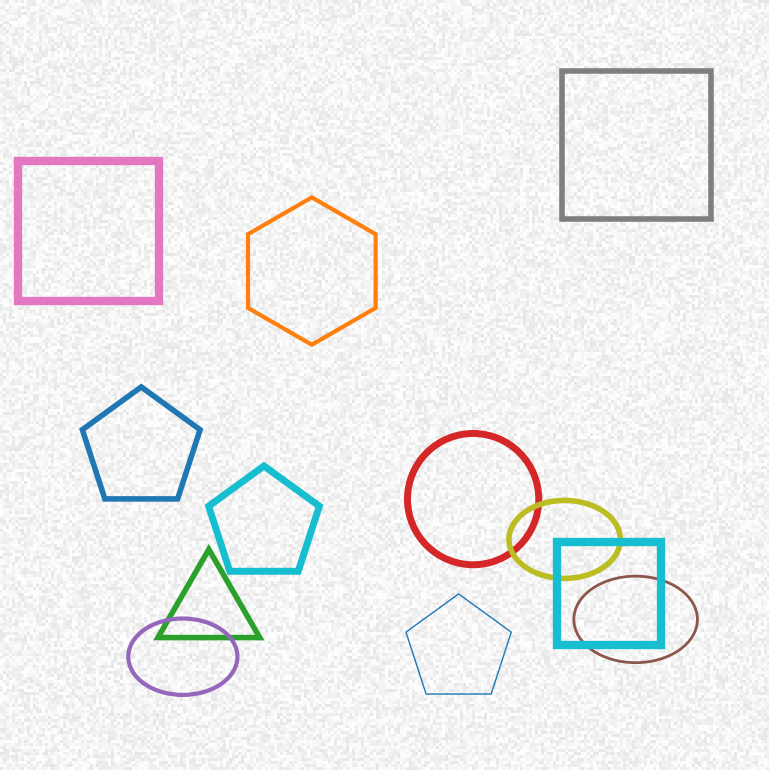[{"shape": "pentagon", "thickness": 0.5, "radius": 0.36, "center": [0.596, 0.157]}, {"shape": "pentagon", "thickness": 2, "radius": 0.4, "center": [0.183, 0.417]}, {"shape": "hexagon", "thickness": 1.5, "radius": 0.48, "center": [0.405, 0.648]}, {"shape": "triangle", "thickness": 2, "radius": 0.38, "center": [0.271, 0.21]}, {"shape": "circle", "thickness": 2.5, "radius": 0.43, "center": [0.614, 0.352]}, {"shape": "oval", "thickness": 1.5, "radius": 0.35, "center": [0.237, 0.147]}, {"shape": "oval", "thickness": 1, "radius": 0.4, "center": [0.825, 0.196]}, {"shape": "square", "thickness": 3, "radius": 0.46, "center": [0.115, 0.7]}, {"shape": "square", "thickness": 2, "radius": 0.48, "center": [0.826, 0.812]}, {"shape": "oval", "thickness": 2, "radius": 0.36, "center": [0.733, 0.299]}, {"shape": "square", "thickness": 3, "radius": 0.34, "center": [0.791, 0.229]}, {"shape": "pentagon", "thickness": 2.5, "radius": 0.38, "center": [0.343, 0.319]}]